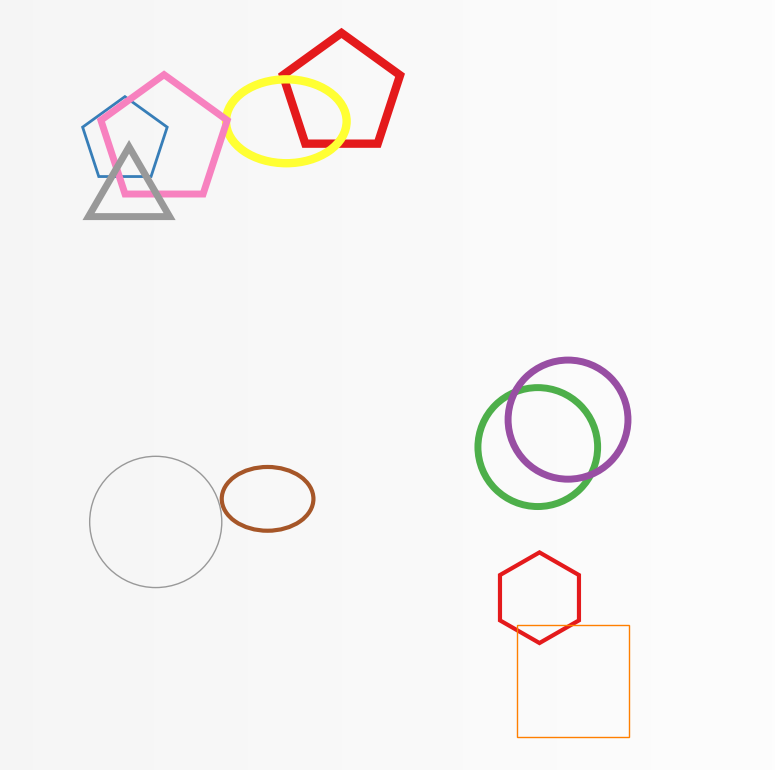[{"shape": "pentagon", "thickness": 3, "radius": 0.4, "center": [0.441, 0.878]}, {"shape": "hexagon", "thickness": 1.5, "radius": 0.29, "center": [0.696, 0.224]}, {"shape": "pentagon", "thickness": 1, "radius": 0.29, "center": [0.161, 0.817]}, {"shape": "circle", "thickness": 2.5, "radius": 0.39, "center": [0.694, 0.419]}, {"shape": "circle", "thickness": 2.5, "radius": 0.39, "center": [0.733, 0.455]}, {"shape": "square", "thickness": 0.5, "radius": 0.36, "center": [0.739, 0.116]}, {"shape": "oval", "thickness": 3, "radius": 0.39, "center": [0.369, 0.842]}, {"shape": "oval", "thickness": 1.5, "radius": 0.3, "center": [0.345, 0.352]}, {"shape": "pentagon", "thickness": 2.5, "radius": 0.43, "center": [0.212, 0.817]}, {"shape": "circle", "thickness": 0.5, "radius": 0.43, "center": [0.201, 0.322]}, {"shape": "triangle", "thickness": 2.5, "radius": 0.3, "center": [0.167, 0.749]}]